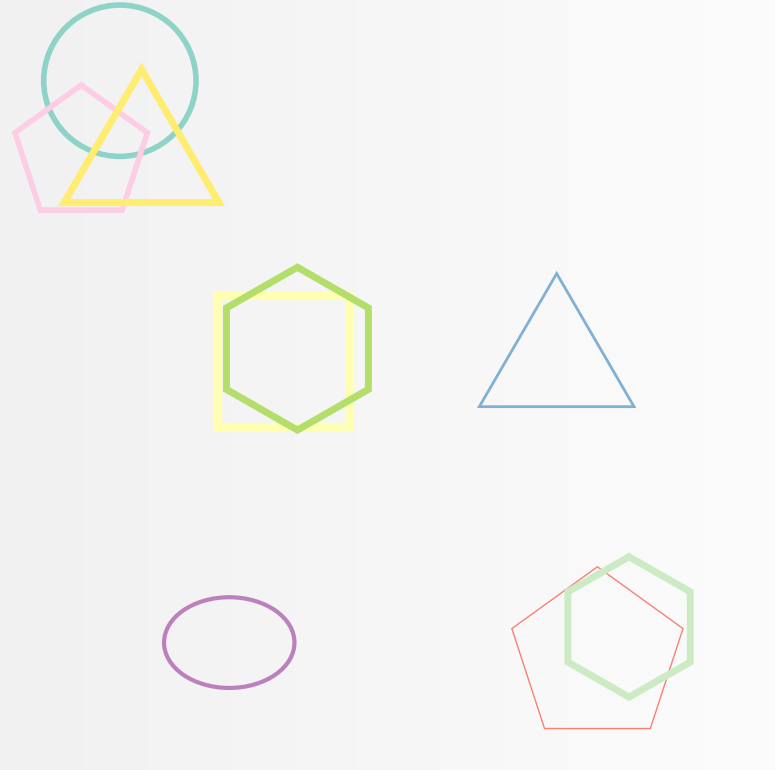[{"shape": "circle", "thickness": 2, "radius": 0.49, "center": [0.155, 0.895]}, {"shape": "square", "thickness": 3, "radius": 0.42, "center": [0.366, 0.53]}, {"shape": "pentagon", "thickness": 0.5, "radius": 0.58, "center": [0.771, 0.148]}, {"shape": "triangle", "thickness": 1, "radius": 0.58, "center": [0.718, 0.529]}, {"shape": "hexagon", "thickness": 2.5, "radius": 0.53, "center": [0.384, 0.547]}, {"shape": "pentagon", "thickness": 2, "radius": 0.45, "center": [0.105, 0.8]}, {"shape": "oval", "thickness": 1.5, "radius": 0.42, "center": [0.296, 0.165]}, {"shape": "hexagon", "thickness": 2.5, "radius": 0.46, "center": [0.812, 0.186]}, {"shape": "triangle", "thickness": 2.5, "radius": 0.58, "center": [0.183, 0.795]}]